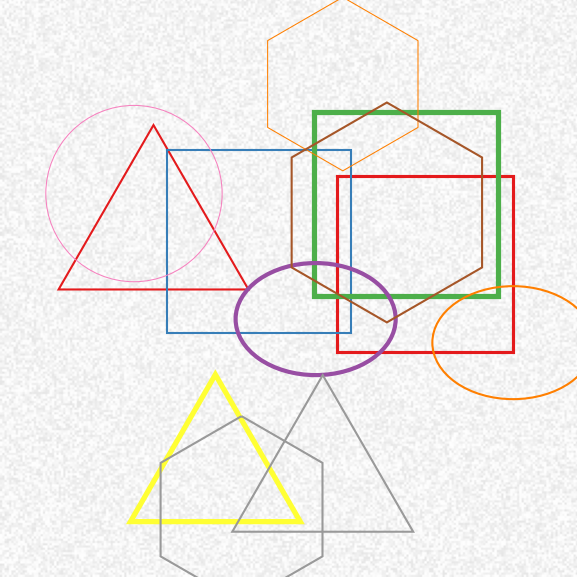[{"shape": "square", "thickness": 1.5, "radius": 0.76, "center": [0.736, 0.543]}, {"shape": "triangle", "thickness": 1, "radius": 0.95, "center": [0.266, 0.593]}, {"shape": "square", "thickness": 1, "radius": 0.79, "center": [0.448, 0.581]}, {"shape": "square", "thickness": 2.5, "radius": 0.8, "center": [0.702, 0.645]}, {"shape": "oval", "thickness": 2, "radius": 0.69, "center": [0.547, 0.447]}, {"shape": "hexagon", "thickness": 0.5, "radius": 0.75, "center": [0.594, 0.854]}, {"shape": "oval", "thickness": 1, "radius": 0.7, "center": [0.888, 0.406]}, {"shape": "triangle", "thickness": 2.5, "radius": 0.85, "center": [0.373, 0.181]}, {"shape": "hexagon", "thickness": 1, "radius": 0.95, "center": [0.67, 0.631]}, {"shape": "circle", "thickness": 0.5, "radius": 0.76, "center": [0.232, 0.664]}, {"shape": "hexagon", "thickness": 1, "radius": 0.81, "center": [0.418, 0.117]}, {"shape": "triangle", "thickness": 1, "radius": 0.9, "center": [0.559, 0.169]}]